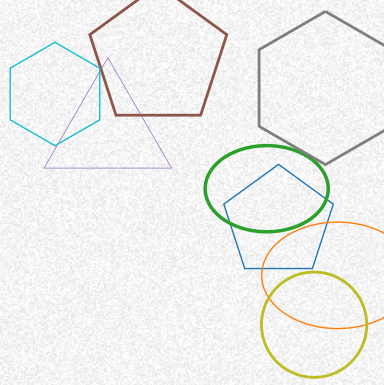[{"shape": "pentagon", "thickness": 1, "radius": 0.75, "center": [0.723, 0.423]}, {"shape": "oval", "thickness": 1, "radius": 0.99, "center": [0.877, 0.285]}, {"shape": "oval", "thickness": 2.5, "radius": 0.8, "center": [0.693, 0.51]}, {"shape": "triangle", "thickness": 0.5, "radius": 0.96, "center": [0.28, 0.659]}, {"shape": "pentagon", "thickness": 2, "radius": 0.94, "center": [0.411, 0.852]}, {"shape": "hexagon", "thickness": 2, "radius": 0.99, "center": [0.845, 0.771]}, {"shape": "circle", "thickness": 2, "radius": 0.68, "center": [0.816, 0.157]}, {"shape": "hexagon", "thickness": 1, "radius": 0.67, "center": [0.143, 0.756]}]